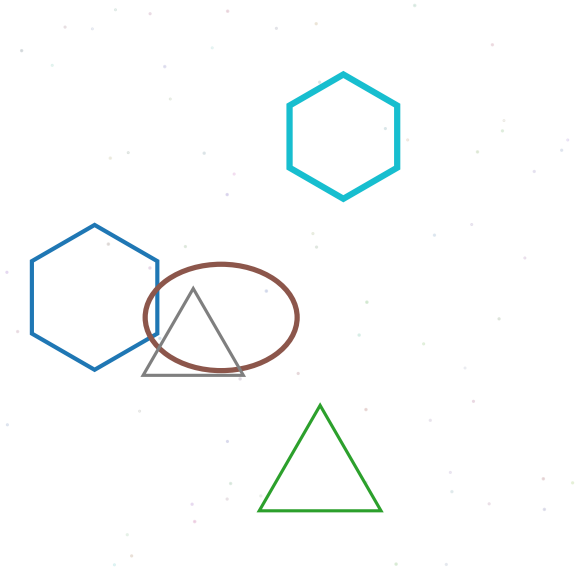[{"shape": "hexagon", "thickness": 2, "radius": 0.63, "center": [0.164, 0.484]}, {"shape": "triangle", "thickness": 1.5, "radius": 0.61, "center": [0.554, 0.175]}, {"shape": "oval", "thickness": 2.5, "radius": 0.66, "center": [0.383, 0.449]}, {"shape": "triangle", "thickness": 1.5, "radius": 0.5, "center": [0.335, 0.399]}, {"shape": "hexagon", "thickness": 3, "radius": 0.54, "center": [0.595, 0.763]}]